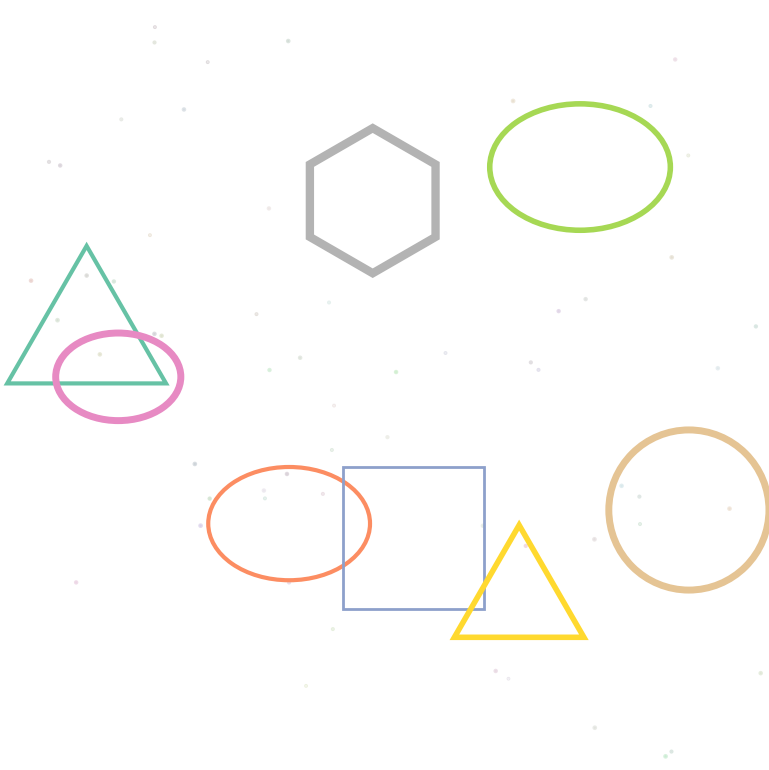[{"shape": "triangle", "thickness": 1.5, "radius": 0.6, "center": [0.112, 0.562]}, {"shape": "oval", "thickness": 1.5, "radius": 0.53, "center": [0.375, 0.32]}, {"shape": "square", "thickness": 1, "radius": 0.46, "center": [0.537, 0.301]}, {"shape": "oval", "thickness": 2.5, "radius": 0.41, "center": [0.154, 0.511]}, {"shape": "oval", "thickness": 2, "radius": 0.59, "center": [0.753, 0.783]}, {"shape": "triangle", "thickness": 2, "radius": 0.49, "center": [0.674, 0.221]}, {"shape": "circle", "thickness": 2.5, "radius": 0.52, "center": [0.895, 0.338]}, {"shape": "hexagon", "thickness": 3, "radius": 0.47, "center": [0.484, 0.739]}]